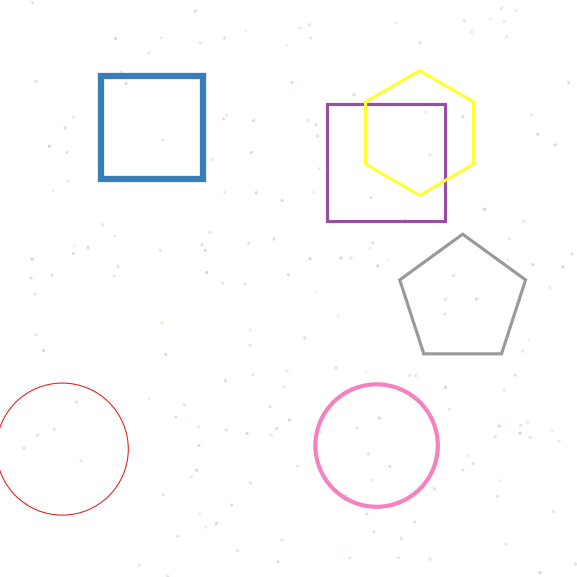[{"shape": "circle", "thickness": 0.5, "radius": 0.57, "center": [0.108, 0.221]}, {"shape": "square", "thickness": 3, "radius": 0.44, "center": [0.263, 0.778]}, {"shape": "square", "thickness": 1.5, "radius": 0.51, "center": [0.668, 0.718]}, {"shape": "hexagon", "thickness": 1.5, "radius": 0.54, "center": [0.727, 0.769]}, {"shape": "circle", "thickness": 2, "radius": 0.53, "center": [0.652, 0.228]}, {"shape": "pentagon", "thickness": 1.5, "radius": 0.57, "center": [0.801, 0.479]}]